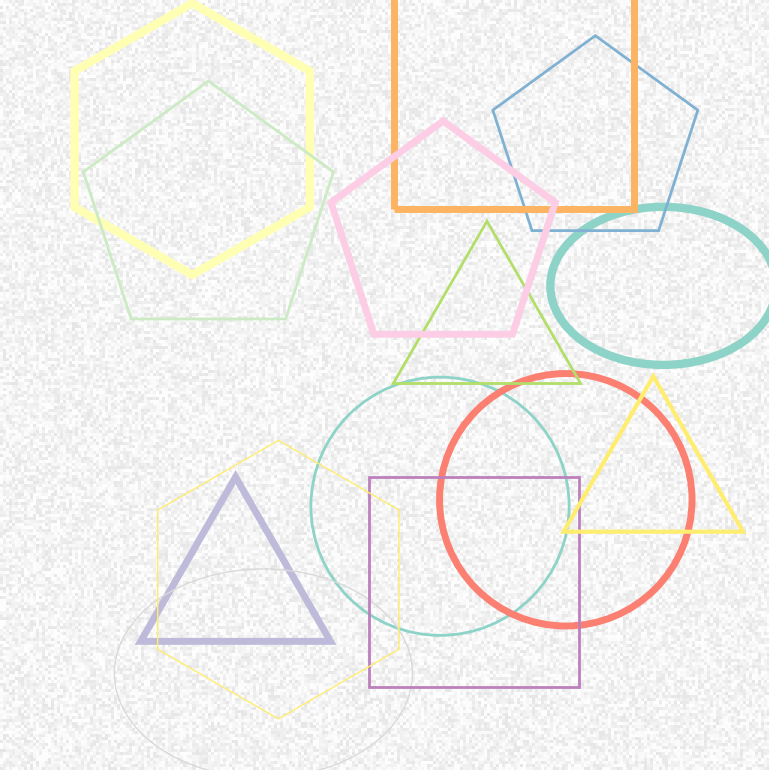[{"shape": "circle", "thickness": 1, "radius": 0.84, "center": [0.571, 0.343]}, {"shape": "oval", "thickness": 3, "radius": 0.73, "center": [0.861, 0.629]}, {"shape": "hexagon", "thickness": 3, "radius": 0.88, "center": [0.25, 0.819]}, {"shape": "triangle", "thickness": 2.5, "radius": 0.71, "center": [0.306, 0.238]}, {"shape": "circle", "thickness": 2.5, "radius": 0.82, "center": [0.735, 0.351]}, {"shape": "pentagon", "thickness": 1, "radius": 0.7, "center": [0.773, 0.814]}, {"shape": "square", "thickness": 2.5, "radius": 0.78, "center": [0.667, 0.885]}, {"shape": "triangle", "thickness": 1, "radius": 0.7, "center": [0.632, 0.572]}, {"shape": "pentagon", "thickness": 2.5, "radius": 0.77, "center": [0.576, 0.69]}, {"shape": "oval", "thickness": 0.5, "radius": 0.97, "center": [0.342, 0.126]}, {"shape": "square", "thickness": 1, "radius": 0.68, "center": [0.615, 0.244]}, {"shape": "pentagon", "thickness": 1, "radius": 0.85, "center": [0.271, 0.724]}, {"shape": "hexagon", "thickness": 0.5, "radius": 0.9, "center": [0.361, 0.247]}, {"shape": "triangle", "thickness": 1.5, "radius": 0.67, "center": [0.848, 0.377]}]